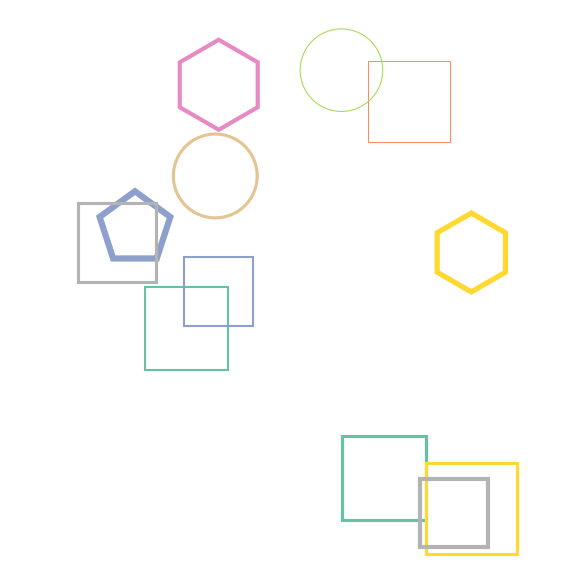[{"shape": "square", "thickness": 1.5, "radius": 0.37, "center": [0.665, 0.172]}, {"shape": "square", "thickness": 1, "radius": 0.36, "center": [0.323, 0.43]}, {"shape": "square", "thickness": 0.5, "radius": 0.35, "center": [0.708, 0.823]}, {"shape": "square", "thickness": 1, "radius": 0.3, "center": [0.378, 0.494]}, {"shape": "pentagon", "thickness": 3, "radius": 0.32, "center": [0.234, 0.604]}, {"shape": "hexagon", "thickness": 2, "radius": 0.39, "center": [0.379, 0.852]}, {"shape": "circle", "thickness": 0.5, "radius": 0.36, "center": [0.591, 0.878]}, {"shape": "square", "thickness": 1.5, "radius": 0.39, "center": [0.816, 0.118]}, {"shape": "hexagon", "thickness": 2.5, "radius": 0.34, "center": [0.816, 0.562]}, {"shape": "circle", "thickness": 1.5, "radius": 0.36, "center": [0.373, 0.694]}, {"shape": "square", "thickness": 1.5, "radius": 0.34, "center": [0.203, 0.579]}, {"shape": "square", "thickness": 2, "radius": 0.3, "center": [0.786, 0.11]}]